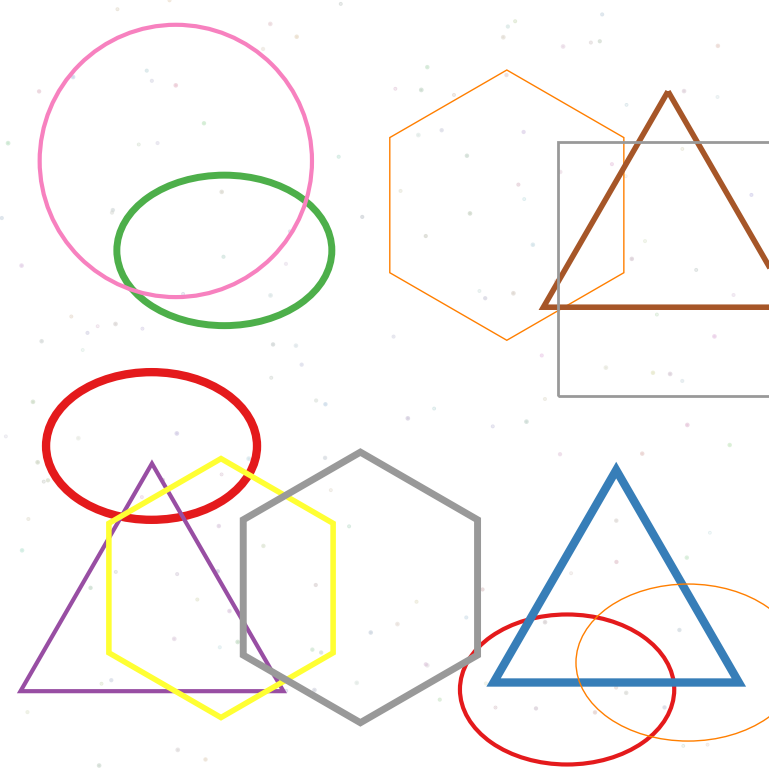[{"shape": "oval", "thickness": 3, "radius": 0.68, "center": [0.197, 0.421]}, {"shape": "oval", "thickness": 1.5, "radius": 0.7, "center": [0.736, 0.105]}, {"shape": "triangle", "thickness": 3, "radius": 0.92, "center": [0.8, 0.206]}, {"shape": "oval", "thickness": 2.5, "radius": 0.7, "center": [0.291, 0.675]}, {"shape": "triangle", "thickness": 1.5, "radius": 0.99, "center": [0.197, 0.201]}, {"shape": "oval", "thickness": 0.5, "radius": 0.73, "center": [0.894, 0.14]}, {"shape": "hexagon", "thickness": 0.5, "radius": 0.88, "center": [0.658, 0.734]}, {"shape": "hexagon", "thickness": 2, "radius": 0.84, "center": [0.287, 0.236]}, {"shape": "triangle", "thickness": 2, "radius": 0.93, "center": [0.868, 0.694]}, {"shape": "circle", "thickness": 1.5, "radius": 0.88, "center": [0.228, 0.791]}, {"shape": "hexagon", "thickness": 2.5, "radius": 0.88, "center": [0.468, 0.237]}, {"shape": "square", "thickness": 1, "radius": 0.82, "center": [0.89, 0.651]}]